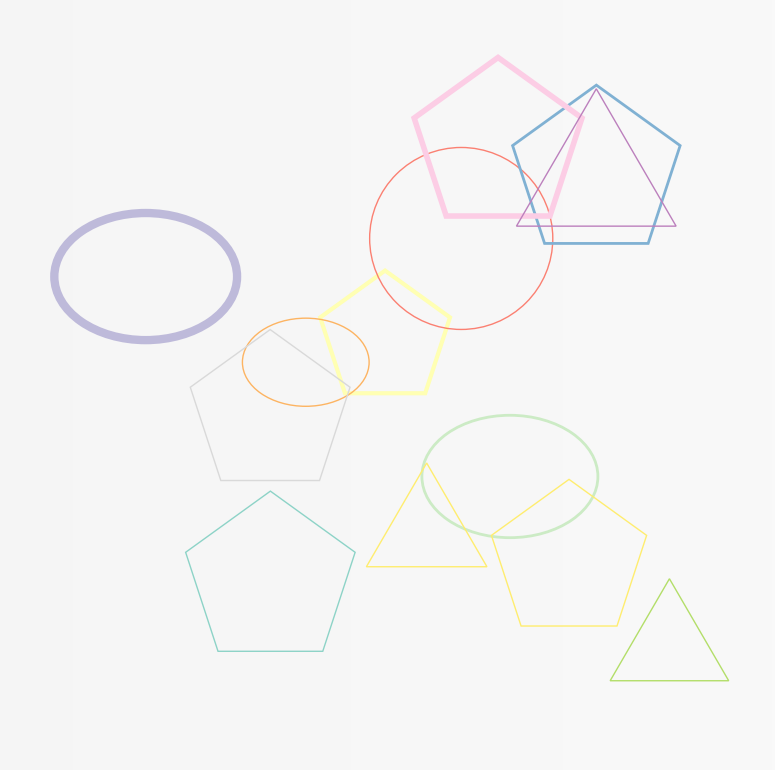[{"shape": "pentagon", "thickness": 0.5, "radius": 0.57, "center": [0.349, 0.247]}, {"shape": "pentagon", "thickness": 1.5, "radius": 0.44, "center": [0.497, 0.561]}, {"shape": "oval", "thickness": 3, "radius": 0.59, "center": [0.188, 0.641]}, {"shape": "circle", "thickness": 0.5, "radius": 0.59, "center": [0.595, 0.69]}, {"shape": "pentagon", "thickness": 1, "radius": 0.57, "center": [0.77, 0.776]}, {"shape": "oval", "thickness": 0.5, "radius": 0.41, "center": [0.395, 0.53]}, {"shape": "triangle", "thickness": 0.5, "radius": 0.44, "center": [0.864, 0.16]}, {"shape": "pentagon", "thickness": 2, "radius": 0.57, "center": [0.643, 0.812]}, {"shape": "pentagon", "thickness": 0.5, "radius": 0.54, "center": [0.349, 0.464]}, {"shape": "triangle", "thickness": 0.5, "radius": 0.59, "center": [0.769, 0.766]}, {"shape": "oval", "thickness": 1, "radius": 0.57, "center": [0.658, 0.381]}, {"shape": "triangle", "thickness": 0.5, "radius": 0.45, "center": [0.551, 0.309]}, {"shape": "pentagon", "thickness": 0.5, "radius": 0.53, "center": [0.734, 0.272]}]